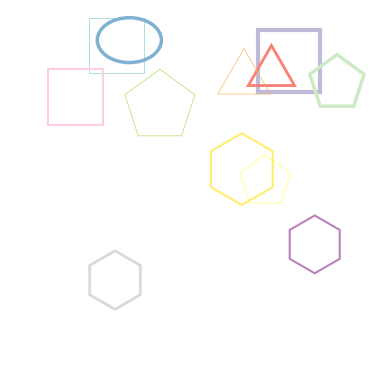[{"shape": "square", "thickness": 0.5, "radius": 0.35, "center": [0.302, 0.882]}, {"shape": "pentagon", "thickness": 1, "radius": 0.35, "center": [0.689, 0.529]}, {"shape": "square", "thickness": 3, "radius": 0.4, "center": [0.751, 0.841]}, {"shape": "triangle", "thickness": 2, "radius": 0.35, "center": [0.705, 0.812]}, {"shape": "oval", "thickness": 2.5, "radius": 0.42, "center": [0.336, 0.896]}, {"shape": "triangle", "thickness": 0.5, "radius": 0.39, "center": [0.634, 0.795]}, {"shape": "pentagon", "thickness": 0.5, "radius": 0.48, "center": [0.415, 0.724]}, {"shape": "square", "thickness": 1.5, "radius": 0.36, "center": [0.195, 0.748]}, {"shape": "hexagon", "thickness": 2, "radius": 0.38, "center": [0.299, 0.273]}, {"shape": "hexagon", "thickness": 1.5, "radius": 0.38, "center": [0.817, 0.365]}, {"shape": "pentagon", "thickness": 2.5, "radius": 0.37, "center": [0.875, 0.784]}, {"shape": "hexagon", "thickness": 1.5, "radius": 0.46, "center": [0.628, 0.561]}]